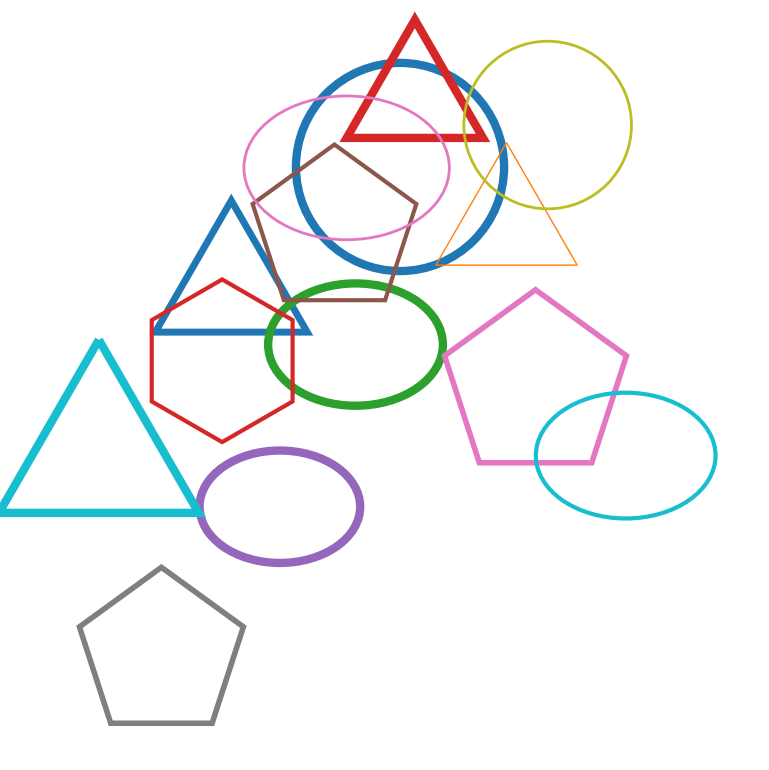[{"shape": "triangle", "thickness": 2.5, "radius": 0.57, "center": [0.3, 0.626]}, {"shape": "circle", "thickness": 3, "radius": 0.68, "center": [0.519, 0.783]}, {"shape": "triangle", "thickness": 0.5, "radius": 0.53, "center": [0.658, 0.709]}, {"shape": "oval", "thickness": 3, "radius": 0.57, "center": [0.462, 0.553]}, {"shape": "hexagon", "thickness": 1.5, "radius": 0.53, "center": [0.289, 0.531]}, {"shape": "triangle", "thickness": 3, "radius": 0.51, "center": [0.539, 0.872]}, {"shape": "oval", "thickness": 3, "radius": 0.52, "center": [0.363, 0.342]}, {"shape": "pentagon", "thickness": 1.5, "radius": 0.56, "center": [0.434, 0.701]}, {"shape": "oval", "thickness": 1, "radius": 0.67, "center": [0.45, 0.782]}, {"shape": "pentagon", "thickness": 2, "radius": 0.62, "center": [0.695, 0.5]}, {"shape": "pentagon", "thickness": 2, "radius": 0.56, "center": [0.21, 0.151]}, {"shape": "circle", "thickness": 1, "radius": 0.54, "center": [0.711, 0.838]}, {"shape": "triangle", "thickness": 3, "radius": 0.75, "center": [0.128, 0.409]}, {"shape": "oval", "thickness": 1.5, "radius": 0.58, "center": [0.813, 0.408]}]